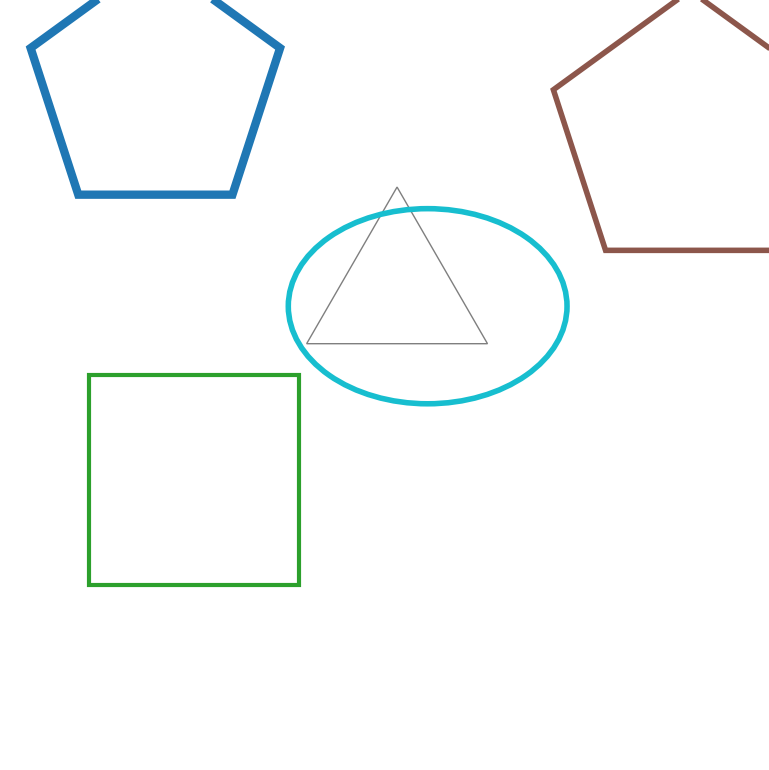[{"shape": "pentagon", "thickness": 3, "radius": 0.85, "center": [0.202, 0.885]}, {"shape": "square", "thickness": 1.5, "radius": 0.68, "center": [0.252, 0.376]}, {"shape": "pentagon", "thickness": 2, "radius": 0.93, "center": [0.896, 0.826]}, {"shape": "triangle", "thickness": 0.5, "radius": 0.68, "center": [0.516, 0.621]}, {"shape": "oval", "thickness": 2, "radius": 0.9, "center": [0.555, 0.602]}]